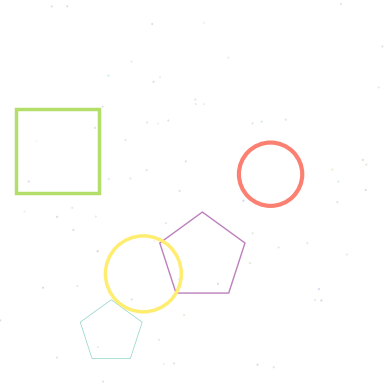[{"shape": "pentagon", "thickness": 0.5, "radius": 0.42, "center": [0.289, 0.137]}, {"shape": "circle", "thickness": 3, "radius": 0.41, "center": [0.703, 0.547]}, {"shape": "square", "thickness": 2.5, "radius": 0.54, "center": [0.149, 0.608]}, {"shape": "pentagon", "thickness": 1, "radius": 0.58, "center": [0.526, 0.333]}, {"shape": "circle", "thickness": 2.5, "radius": 0.49, "center": [0.372, 0.289]}]